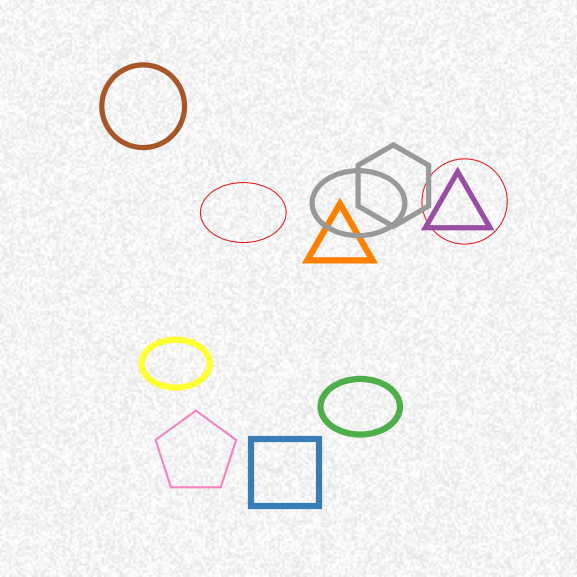[{"shape": "circle", "thickness": 0.5, "radius": 0.37, "center": [0.805, 0.65]}, {"shape": "oval", "thickness": 0.5, "radius": 0.37, "center": [0.421, 0.631]}, {"shape": "square", "thickness": 3, "radius": 0.29, "center": [0.494, 0.181]}, {"shape": "oval", "thickness": 3, "radius": 0.34, "center": [0.624, 0.295]}, {"shape": "triangle", "thickness": 2.5, "radius": 0.32, "center": [0.793, 0.637]}, {"shape": "triangle", "thickness": 3, "radius": 0.33, "center": [0.589, 0.581]}, {"shape": "oval", "thickness": 3, "radius": 0.3, "center": [0.304, 0.369]}, {"shape": "circle", "thickness": 2.5, "radius": 0.36, "center": [0.248, 0.815]}, {"shape": "pentagon", "thickness": 1, "radius": 0.37, "center": [0.339, 0.215]}, {"shape": "oval", "thickness": 2.5, "radius": 0.4, "center": [0.621, 0.647]}, {"shape": "hexagon", "thickness": 2.5, "radius": 0.35, "center": [0.681, 0.678]}]